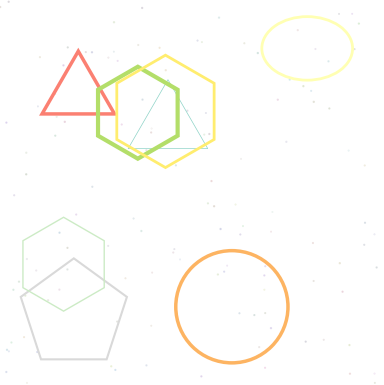[{"shape": "triangle", "thickness": 0.5, "radius": 0.6, "center": [0.436, 0.674]}, {"shape": "oval", "thickness": 2, "radius": 0.59, "center": [0.798, 0.874]}, {"shape": "triangle", "thickness": 2.5, "radius": 0.54, "center": [0.203, 0.758]}, {"shape": "circle", "thickness": 2.5, "radius": 0.73, "center": [0.602, 0.203]}, {"shape": "hexagon", "thickness": 3, "radius": 0.6, "center": [0.358, 0.707]}, {"shape": "pentagon", "thickness": 1.5, "radius": 0.72, "center": [0.192, 0.184]}, {"shape": "hexagon", "thickness": 1, "radius": 0.61, "center": [0.165, 0.314]}, {"shape": "hexagon", "thickness": 2, "radius": 0.73, "center": [0.43, 0.711]}]